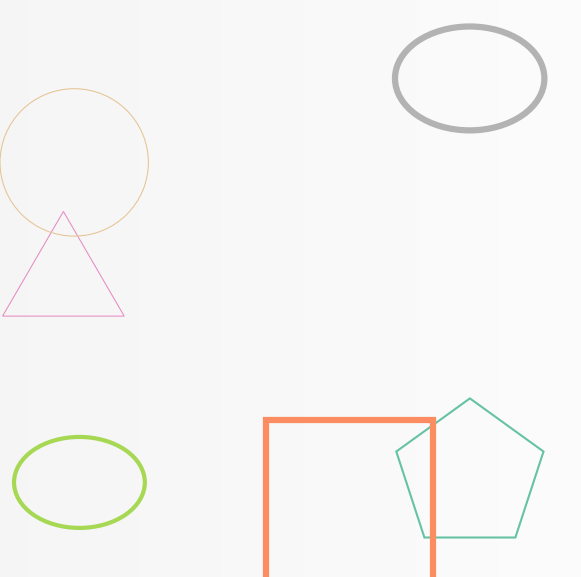[{"shape": "pentagon", "thickness": 1, "radius": 0.67, "center": [0.808, 0.176]}, {"shape": "square", "thickness": 3, "radius": 0.72, "center": [0.601, 0.129]}, {"shape": "triangle", "thickness": 0.5, "radius": 0.6, "center": [0.109, 0.512]}, {"shape": "oval", "thickness": 2, "radius": 0.56, "center": [0.137, 0.164]}, {"shape": "circle", "thickness": 0.5, "radius": 0.64, "center": [0.128, 0.718]}, {"shape": "oval", "thickness": 3, "radius": 0.64, "center": [0.808, 0.863]}]